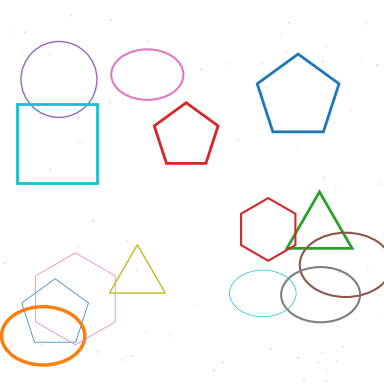[{"shape": "pentagon", "thickness": 0.5, "radius": 0.46, "center": [0.143, 0.185]}, {"shape": "pentagon", "thickness": 2, "radius": 0.56, "center": [0.774, 0.748]}, {"shape": "oval", "thickness": 2.5, "radius": 0.54, "center": [0.112, 0.128]}, {"shape": "triangle", "thickness": 2, "radius": 0.49, "center": [0.83, 0.404]}, {"shape": "hexagon", "thickness": 1.5, "radius": 0.41, "center": [0.697, 0.404]}, {"shape": "pentagon", "thickness": 2, "radius": 0.44, "center": [0.484, 0.646]}, {"shape": "circle", "thickness": 1, "radius": 0.49, "center": [0.153, 0.794]}, {"shape": "oval", "thickness": 1.5, "radius": 0.6, "center": [0.898, 0.312]}, {"shape": "hexagon", "thickness": 0.5, "radius": 0.6, "center": [0.196, 0.224]}, {"shape": "oval", "thickness": 1.5, "radius": 0.47, "center": [0.383, 0.806]}, {"shape": "oval", "thickness": 1.5, "radius": 0.51, "center": [0.833, 0.235]}, {"shape": "triangle", "thickness": 1, "radius": 0.42, "center": [0.357, 0.281]}, {"shape": "oval", "thickness": 0.5, "radius": 0.43, "center": [0.683, 0.238]}, {"shape": "square", "thickness": 2, "radius": 0.51, "center": [0.148, 0.627]}]